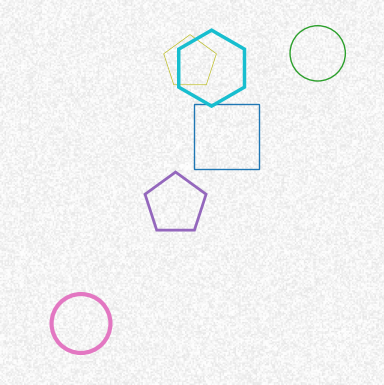[{"shape": "square", "thickness": 1, "radius": 0.42, "center": [0.589, 0.645]}, {"shape": "circle", "thickness": 1, "radius": 0.36, "center": [0.825, 0.861]}, {"shape": "pentagon", "thickness": 2, "radius": 0.42, "center": [0.456, 0.47]}, {"shape": "circle", "thickness": 3, "radius": 0.38, "center": [0.21, 0.16]}, {"shape": "pentagon", "thickness": 0.5, "radius": 0.36, "center": [0.494, 0.838]}, {"shape": "hexagon", "thickness": 2.5, "radius": 0.49, "center": [0.55, 0.823]}]